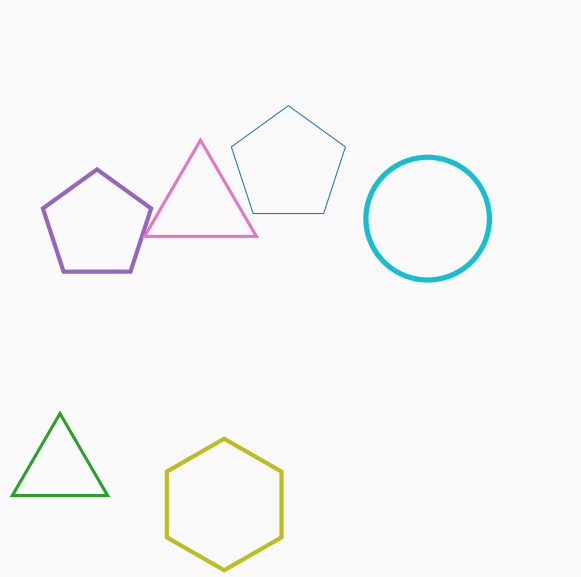[{"shape": "pentagon", "thickness": 0.5, "radius": 0.52, "center": [0.496, 0.713]}, {"shape": "triangle", "thickness": 1.5, "radius": 0.47, "center": [0.103, 0.188]}, {"shape": "pentagon", "thickness": 2, "radius": 0.49, "center": [0.167, 0.608]}, {"shape": "triangle", "thickness": 1.5, "radius": 0.56, "center": [0.345, 0.645]}, {"shape": "hexagon", "thickness": 2, "radius": 0.57, "center": [0.386, 0.126]}, {"shape": "circle", "thickness": 2.5, "radius": 0.53, "center": [0.736, 0.621]}]